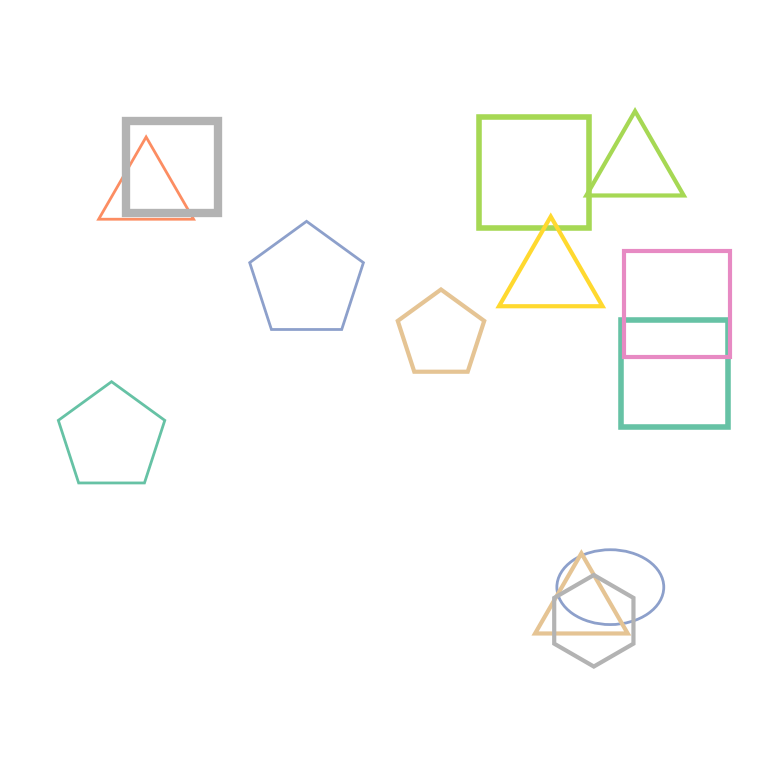[{"shape": "square", "thickness": 2, "radius": 0.35, "center": [0.876, 0.515]}, {"shape": "pentagon", "thickness": 1, "radius": 0.36, "center": [0.145, 0.432]}, {"shape": "triangle", "thickness": 1, "radius": 0.36, "center": [0.19, 0.751]}, {"shape": "oval", "thickness": 1, "radius": 0.35, "center": [0.793, 0.237]}, {"shape": "pentagon", "thickness": 1, "radius": 0.39, "center": [0.398, 0.635]}, {"shape": "square", "thickness": 1.5, "radius": 0.34, "center": [0.879, 0.605]}, {"shape": "triangle", "thickness": 1.5, "radius": 0.37, "center": [0.825, 0.783]}, {"shape": "square", "thickness": 2, "radius": 0.36, "center": [0.694, 0.776]}, {"shape": "triangle", "thickness": 1.5, "radius": 0.39, "center": [0.715, 0.641]}, {"shape": "triangle", "thickness": 1.5, "radius": 0.35, "center": [0.755, 0.212]}, {"shape": "pentagon", "thickness": 1.5, "radius": 0.3, "center": [0.573, 0.565]}, {"shape": "square", "thickness": 3, "radius": 0.3, "center": [0.223, 0.783]}, {"shape": "hexagon", "thickness": 1.5, "radius": 0.3, "center": [0.771, 0.194]}]